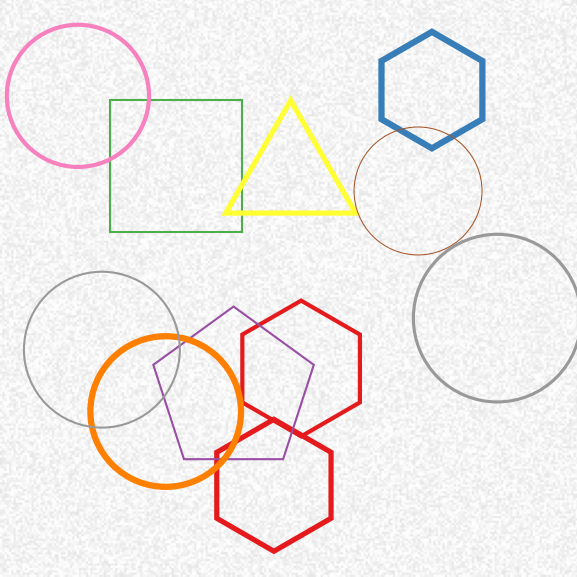[{"shape": "hexagon", "thickness": 2, "radius": 0.59, "center": [0.521, 0.361]}, {"shape": "hexagon", "thickness": 2.5, "radius": 0.57, "center": [0.474, 0.159]}, {"shape": "hexagon", "thickness": 3, "radius": 0.5, "center": [0.748, 0.843]}, {"shape": "square", "thickness": 1, "radius": 0.57, "center": [0.305, 0.712]}, {"shape": "pentagon", "thickness": 1, "radius": 0.73, "center": [0.404, 0.322]}, {"shape": "circle", "thickness": 3, "radius": 0.65, "center": [0.287, 0.287]}, {"shape": "triangle", "thickness": 2.5, "radius": 0.65, "center": [0.503, 0.695]}, {"shape": "circle", "thickness": 0.5, "radius": 0.55, "center": [0.724, 0.668]}, {"shape": "circle", "thickness": 2, "radius": 0.62, "center": [0.135, 0.833]}, {"shape": "circle", "thickness": 1, "radius": 0.67, "center": [0.176, 0.394]}, {"shape": "circle", "thickness": 1.5, "radius": 0.73, "center": [0.861, 0.448]}]